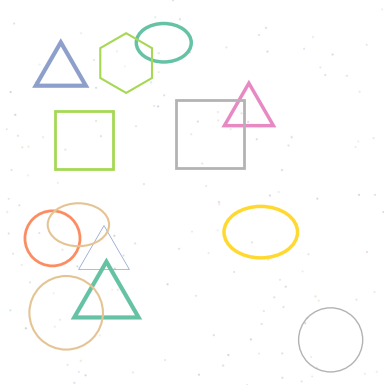[{"shape": "triangle", "thickness": 3, "radius": 0.48, "center": [0.276, 0.224]}, {"shape": "oval", "thickness": 2.5, "radius": 0.36, "center": [0.425, 0.889]}, {"shape": "circle", "thickness": 2, "radius": 0.36, "center": [0.136, 0.381]}, {"shape": "triangle", "thickness": 3, "radius": 0.38, "center": [0.158, 0.815]}, {"shape": "triangle", "thickness": 0.5, "radius": 0.38, "center": [0.27, 0.338]}, {"shape": "triangle", "thickness": 2.5, "radius": 0.37, "center": [0.646, 0.71]}, {"shape": "hexagon", "thickness": 1.5, "radius": 0.39, "center": [0.328, 0.836]}, {"shape": "square", "thickness": 2, "radius": 0.38, "center": [0.218, 0.636]}, {"shape": "oval", "thickness": 2.5, "radius": 0.48, "center": [0.677, 0.397]}, {"shape": "circle", "thickness": 1.5, "radius": 0.48, "center": [0.172, 0.188]}, {"shape": "oval", "thickness": 1.5, "radius": 0.4, "center": [0.204, 0.416]}, {"shape": "circle", "thickness": 1, "radius": 0.42, "center": [0.859, 0.117]}, {"shape": "square", "thickness": 2, "radius": 0.44, "center": [0.546, 0.652]}]